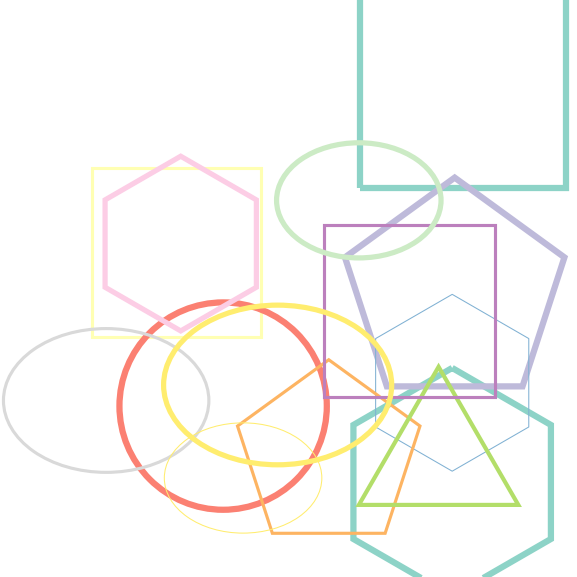[{"shape": "square", "thickness": 3, "radius": 0.89, "center": [0.801, 0.853]}, {"shape": "hexagon", "thickness": 3, "radius": 0.99, "center": [0.783, 0.165]}, {"shape": "square", "thickness": 1.5, "radius": 0.73, "center": [0.305, 0.561]}, {"shape": "pentagon", "thickness": 3, "radius": 1.0, "center": [0.787, 0.492]}, {"shape": "circle", "thickness": 3, "radius": 0.9, "center": [0.386, 0.296]}, {"shape": "hexagon", "thickness": 0.5, "radius": 0.77, "center": [0.783, 0.336]}, {"shape": "pentagon", "thickness": 1.5, "radius": 0.83, "center": [0.569, 0.21]}, {"shape": "triangle", "thickness": 2, "radius": 0.8, "center": [0.759, 0.205]}, {"shape": "hexagon", "thickness": 2.5, "radius": 0.76, "center": [0.313, 0.577]}, {"shape": "oval", "thickness": 1.5, "radius": 0.89, "center": [0.184, 0.306]}, {"shape": "square", "thickness": 1.5, "radius": 0.74, "center": [0.709, 0.461]}, {"shape": "oval", "thickness": 2.5, "radius": 0.71, "center": [0.621, 0.652]}, {"shape": "oval", "thickness": 0.5, "radius": 0.68, "center": [0.421, 0.171]}, {"shape": "oval", "thickness": 2.5, "radius": 0.99, "center": [0.481, 0.333]}]